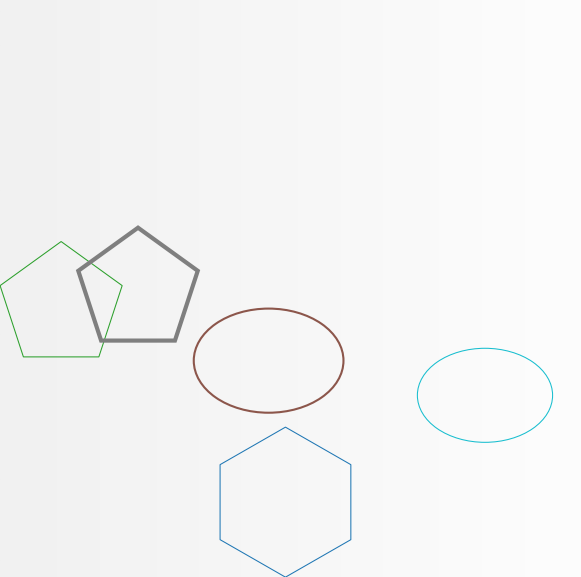[{"shape": "hexagon", "thickness": 0.5, "radius": 0.65, "center": [0.491, 0.13]}, {"shape": "pentagon", "thickness": 0.5, "radius": 0.55, "center": [0.105, 0.47]}, {"shape": "oval", "thickness": 1, "radius": 0.64, "center": [0.462, 0.375]}, {"shape": "pentagon", "thickness": 2, "radius": 0.54, "center": [0.237, 0.497]}, {"shape": "oval", "thickness": 0.5, "radius": 0.58, "center": [0.834, 0.315]}]